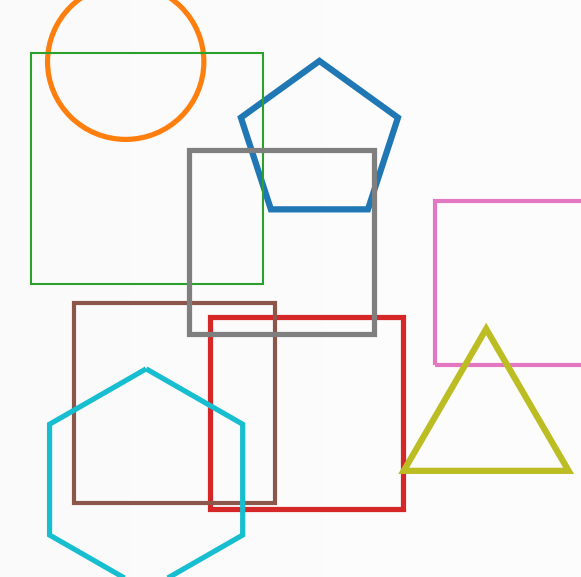[{"shape": "pentagon", "thickness": 3, "radius": 0.71, "center": [0.55, 0.752]}, {"shape": "circle", "thickness": 2.5, "radius": 0.67, "center": [0.216, 0.892]}, {"shape": "square", "thickness": 1, "radius": 1.0, "center": [0.253, 0.708]}, {"shape": "square", "thickness": 2.5, "radius": 0.83, "center": [0.527, 0.284]}, {"shape": "square", "thickness": 2, "radius": 0.87, "center": [0.3, 0.301]}, {"shape": "square", "thickness": 2, "radius": 0.71, "center": [0.891, 0.509]}, {"shape": "square", "thickness": 2.5, "radius": 0.8, "center": [0.485, 0.581]}, {"shape": "triangle", "thickness": 3, "radius": 0.82, "center": [0.836, 0.266]}, {"shape": "hexagon", "thickness": 2.5, "radius": 0.96, "center": [0.251, 0.169]}]